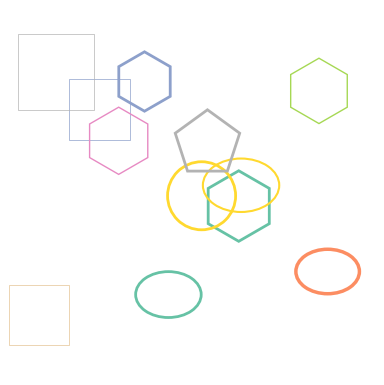[{"shape": "hexagon", "thickness": 2, "radius": 0.46, "center": [0.62, 0.465]}, {"shape": "oval", "thickness": 2, "radius": 0.43, "center": [0.437, 0.235]}, {"shape": "oval", "thickness": 2.5, "radius": 0.41, "center": [0.851, 0.295]}, {"shape": "square", "thickness": 0.5, "radius": 0.4, "center": [0.258, 0.715]}, {"shape": "hexagon", "thickness": 2, "radius": 0.39, "center": [0.375, 0.788]}, {"shape": "hexagon", "thickness": 1, "radius": 0.44, "center": [0.308, 0.634]}, {"shape": "hexagon", "thickness": 1, "radius": 0.42, "center": [0.829, 0.764]}, {"shape": "circle", "thickness": 2, "radius": 0.44, "center": [0.524, 0.492]}, {"shape": "oval", "thickness": 1.5, "radius": 0.5, "center": [0.626, 0.519]}, {"shape": "square", "thickness": 0.5, "radius": 0.39, "center": [0.102, 0.182]}, {"shape": "square", "thickness": 0.5, "radius": 0.49, "center": [0.146, 0.813]}, {"shape": "pentagon", "thickness": 2, "radius": 0.44, "center": [0.539, 0.627]}]